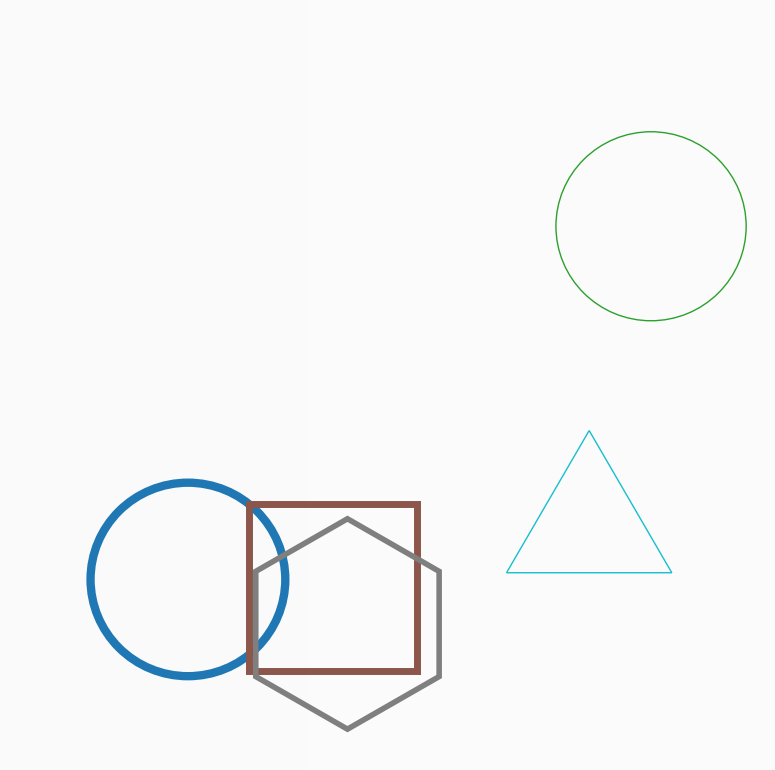[{"shape": "circle", "thickness": 3, "radius": 0.63, "center": [0.242, 0.247]}, {"shape": "circle", "thickness": 0.5, "radius": 0.61, "center": [0.84, 0.706]}, {"shape": "square", "thickness": 2.5, "radius": 0.54, "center": [0.429, 0.237]}, {"shape": "hexagon", "thickness": 2, "radius": 0.68, "center": [0.448, 0.19]}, {"shape": "triangle", "thickness": 0.5, "radius": 0.62, "center": [0.76, 0.318]}]